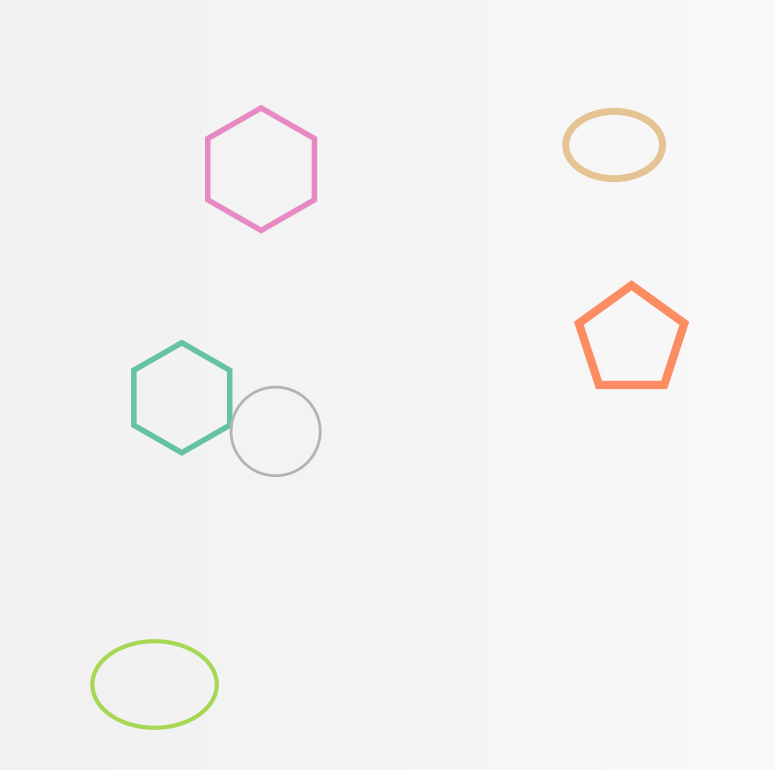[{"shape": "hexagon", "thickness": 2, "radius": 0.36, "center": [0.235, 0.483]}, {"shape": "pentagon", "thickness": 3, "radius": 0.36, "center": [0.815, 0.558]}, {"shape": "hexagon", "thickness": 2, "radius": 0.4, "center": [0.337, 0.78]}, {"shape": "oval", "thickness": 1.5, "radius": 0.4, "center": [0.199, 0.111]}, {"shape": "oval", "thickness": 2.5, "radius": 0.31, "center": [0.792, 0.812]}, {"shape": "circle", "thickness": 1, "radius": 0.29, "center": [0.356, 0.44]}]